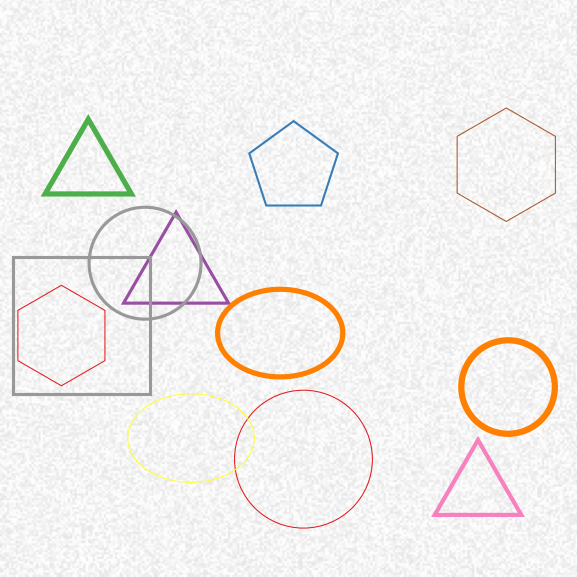[{"shape": "hexagon", "thickness": 0.5, "radius": 0.44, "center": [0.106, 0.418]}, {"shape": "circle", "thickness": 0.5, "radius": 0.6, "center": [0.525, 0.204]}, {"shape": "pentagon", "thickness": 1, "radius": 0.4, "center": [0.508, 0.709]}, {"shape": "triangle", "thickness": 2.5, "radius": 0.43, "center": [0.153, 0.706]}, {"shape": "triangle", "thickness": 1.5, "radius": 0.53, "center": [0.305, 0.527]}, {"shape": "circle", "thickness": 3, "radius": 0.4, "center": [0.88, 0.329]}, {"shape": "oval", "thickness": 2.5, "radius": 0.54, "center": [0.485, 0.422]}, {"shape": "oval", "thickness": 0.5, "radius": 0.55, "center": [0.331, 0.241]}, {"shape": "hexagon", "thickness": 0.5, "radius": 0.49, "center": [0.877, 0.714]}, {"shape": "triangle", "thickness": 2, "radius": 0.43, "center": [0.828, 0.151]}, {"shape": "circle", "thickness": 1.5, "radius": 0.48, "center": [0.251, 0.543]}, {"shape": "square", "thickness": 1.5, "radius": 0.59, "center": [0.141, 0.435]}]